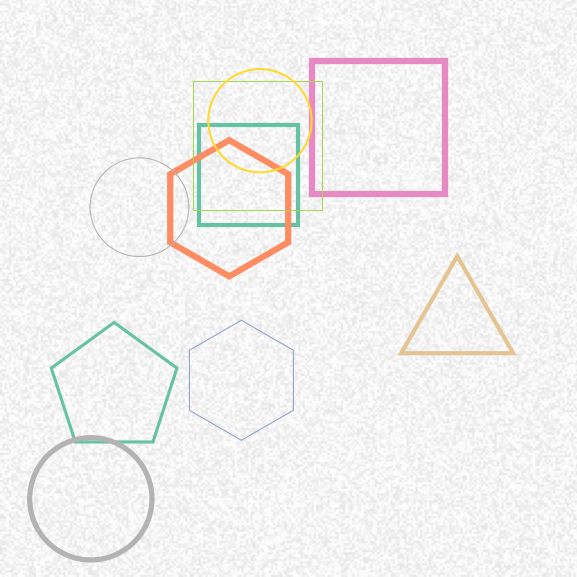[{"shape": "square", "thickness": 2, "radius": 0.43, "center": [0.43, 0.696]}, {"shape": "pentagon", "thickness": 1.5, "radius": 0.57, "center": [0.198, 0.326]}, {"shape": "hexagon", "thickness": 3, "radius": 0.59, "center": [0.397, 0.639]}, {"shape": "hexagon", "thickness": 0.5, "radius": 0.52, "center": [0.418, 0.341]}, {"shape": "square", "thickness": 3, "radius": 0.58, "center": [0.655, 0.778]}, {"shape": "square", "thickness": 0.5, "radius": 0.56, "center": [0.446, 0.747]}, {"shape": "circle", "thickness": 1, "radius": 0.45, "center": [0.45, 0.79]}, {"shape": "triangle", "thickness": 2, "radius": 0.56, "center": [0.792, 0.444]}, {"shape": "circle", "thickness": 2.5, "radius": 0.53, "center": [0.157, 0.135]}, {"shape": "circle", "thickness": 0.5, "radius": 0.43, "center": [0.241, 0.64]}]